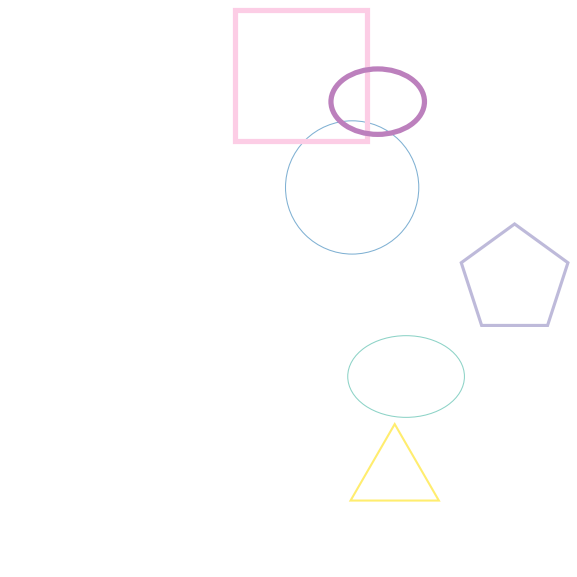[{"shape": "oval", "thickness": 0.5, "radius": 0.51, "center": [0.703, 0.347]}, {"shape": "pentagon", "thickness": 1.5, "radius": 0.49, "center": [0.891, 0.514]}, {"shape": "circle", "thickness": 0.5, "radius": 0.58, "center": [0.61, 0.675]}, {"shape": "square", "thickness": 2.5, "radius": 0.57, "center": [0.521, 0.868]}, {"shape": "oval", "thickness": 2.5, "radius": 0.4, "center": [0.654, 0.823]}, {"shape": "triangle", "thickness": 1, "radius": 0.44, "center": [0.683, 0.176]}]